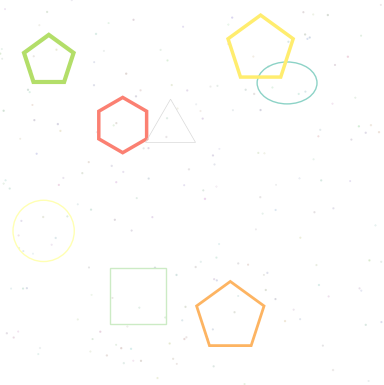[{"shape": "oval", "thickness": 1, "radius": 0.39, "center": [0.746, 0.785]}, {"shape": "circle", "thickness": 1, "radius": 0.4, "center": [0.113, 0.4]}, {"shape": "hexagon", "thickness": 2.5, "radius": 0.36, "center": [0.319, 0.675]}, {"shape": "pentagon", "thickness": 2, "radius": 0.46, "center": [0.598, 0.177]}, {"shape": "pentagon", "thickness": 3, "radius": 0.34, "center": [0.127, 0.842]}, {"shape": "triangle", "thickness": 0.5, "radius": 0.37, "center": [0.443, 0.668]}, {"shape": "square", "thickness": 1, "radius": 0.36, "center": [0.358, 0.231]}, {"shape": "pentagon", "thickness": 2.5, "radius": 0.44, "center": [0.677, 0.872]}]